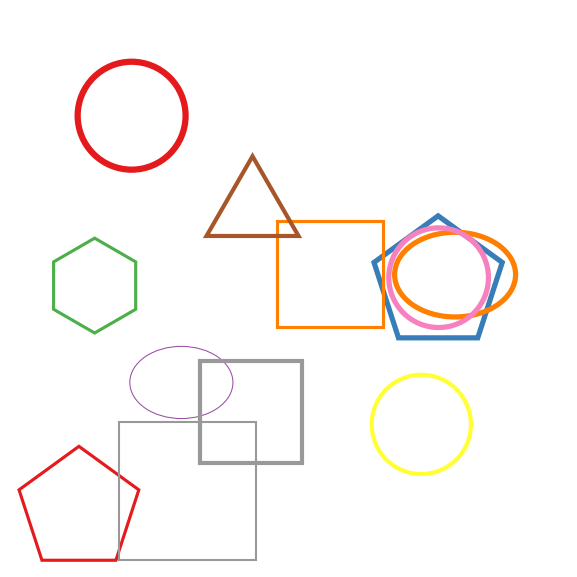[{"shape": "circle", "thickness": 3, "radius": 0.47, "center": [0.228, 0.799]}, {"shape": "pentagon", "thickness": 1.5, "radius": 0.55, "center": [0.137, 0.117]}, {"shape": "pentagon", "thickness": 2.5, "radius": 0.58, "center": [0.759, 0.509]}, {"shape": "hexagon", "thickness": 1.5, "radius": 0.41, "center": [0.164, 0.505]}, {"shape": "oval", "thickness": 0.5, "radius": 0.45, "center": [0.314, 0.337]}, {"shape": "square", "thickness": 1.5, "radius": 0.46, "center": [0.571, 0.525]}, {"shape": "oval", "thickness": 2.5, "radius": 0.52, "center": [0.788, 0.524]}, {"shape": "circle", "thickness": 2, "radius": 0.43, "center": [0.73, 0.264]}, {"shape": "triangle", "thickness": 2, "radius": 0.46, "center": [0.437, 0.637]}, {"shape": "circle", "thickness": 2.5, "radius": 0.43, "center": [0.76, 0.518]}, {"shape": "square", "thickness": 1, "radius": 0.59, "center": [0.324, 0.149]}, {"shape": "square", "thickness": 2, "radius": 0.44, "center": [0.435, 0.286]}]